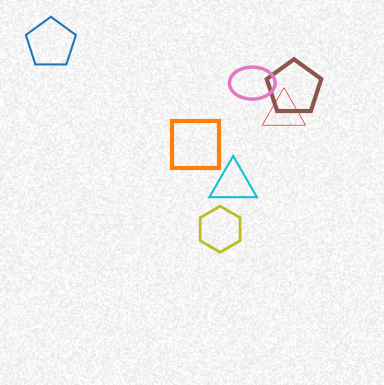[{"shape": "pentagon", "thickness": 1.5, "radius": 0.34, "center": [0.132, 0.888]}, {"shape": "square", "thickness": 3, "radius": 0.3, "center": [0.508, 0.624]}, {"shape": "triangle", "thickness": 0.5, "radius": 0.33, "center": [0.737, 0.707]}, {"shape": "pentagon", "thickness": 3, "radius": 0.37, "center": [0.764, 0.772]}, {"shape": "oval", "thickness": 2.5, "radius": 0.3, "center": [0.655, 0.784]}, {"shape": "hexagon", "thickness": 2, "radius": 0.3, "center": [0.572, 0.405]}, {"shape": "triangle", "thickness": 1.5, "radius": 0.36, "center": [0.606, 0.524]}]